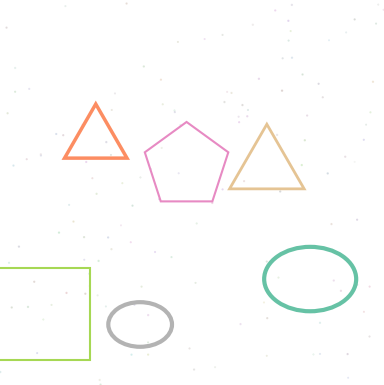[{"shape": "oval", "thickness": 3, "radius": 0.6, "center": [0.806, 0.275]}, {"shape": "triangle", "thickness": 2.5, "radius": 0.47, "center": [0.249, 0.636]}, {"shape": "pentagon", "thickness": 1.5, "radius": 0.57, "center": [0.485, 0.569]}, {"shape": "square", "thickness": 1.5, "radius": 0.6, "center": [0.115, 0.184]}, {"shape": "triangle", "thickness": 2, "radius": 0.56, "center": [0.693, 0.565]}, {"shape": "oval", "thickness": 3, "radius": 0.41, "center": [0.364, 0.157]}]